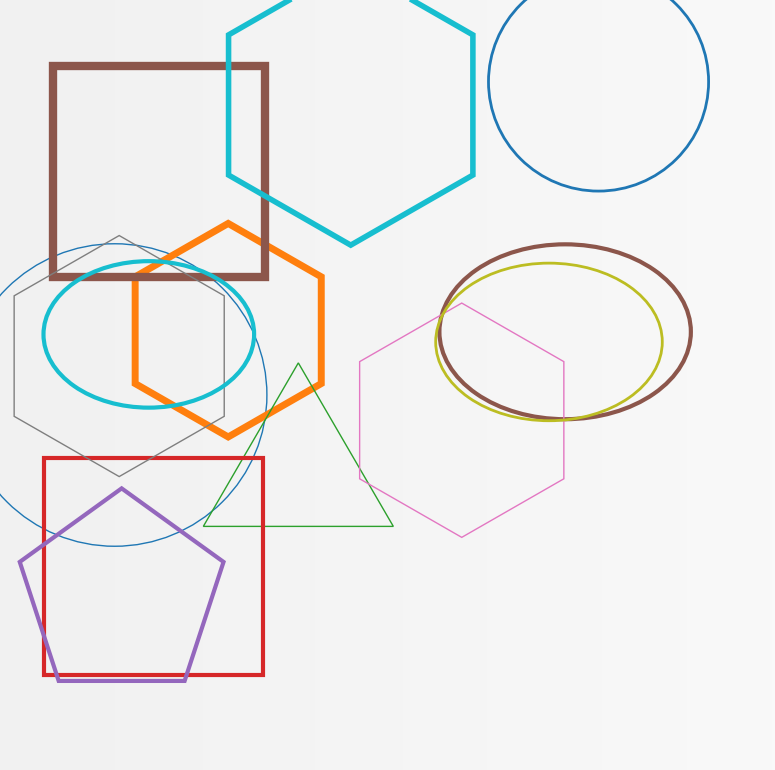[{"shape": "circle", "thickness": 1, "radius": 0.71, "center": [0.772, 0.894]}, {"shape": "circle", "thickness": 0.5, "radius": 0.98, "center": [0.148, 0.487]}, {"shape": "hexagon", "thickness": 2.5, "radius": 0.69, "center": [0.294, 0.571]}, {"shape": "triangle", "thickness": 0.5, "radius": 0.71, "center": [0.385, 0.387]}, {"shape": "square", "thickness": 1.5, "radius": 0.7, "center": [0.198, 0.265]}, {"shape": "pentagon", "thickness": 1.5, "radius": 0.69, "center": [0.157, 0.228]}, {"shape": "square", "thickness": 3, "radius": 0.68, "center": [0.205, 0.777]}, {"shape": "oval", "thickness": 1.5, "radius": 0.81, "center": [0.729, 0.569]}, {"shape": "hexagon", "thickness": 0.5, "radius": 0.76, "center": [0.596, 0.454]}, {"shape": "hexagon", "thickness": 0.5, "radius": 0.78, "center": [0.154, 0.538]}, {"shape": "oval", "thickness": 1, "radius": 0.73, "center": [0.708, 0.556]}, {"shape": "hexagon", "thickness": 2, "radius": 0.91, "center": [0.453, 0.864]}, {"shape": "oval", "thickness": 1.5, "radius": 0.68, "center": [0.192, 0.566]}]